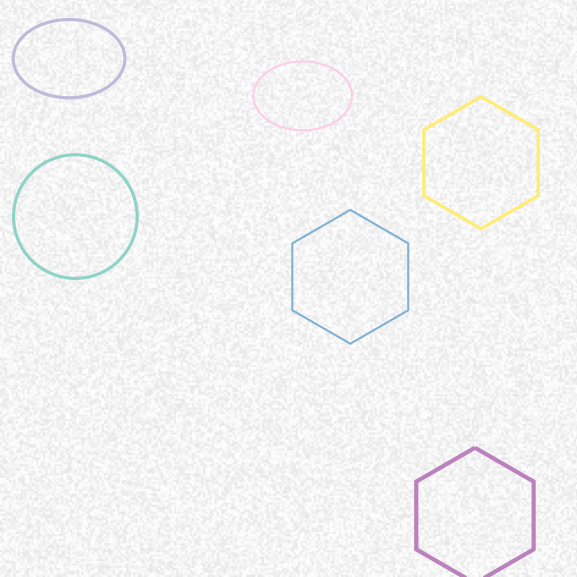[{"shape": "circle", "thickness": 1.5, "radius": 0.54, "center": [0.131, 0.624]}, {"shape": "oval", "thickness": 1.5, "radius": 0.48, "center": [0.12, 0.898]}, {"shape": "hexagon", "thickness": 1, "radius": 0.58, "center": [0.607, 0.52]}, {"shape": "oval", "thickness": 1, "radius": 0.43, "center": [0.524, 0.833]}, {"shape": "hexagon", "thickness": 2, "radius": 0.59, "center": [0.822, 0.107]}, {"shape": "hexagon", "thickness": 1.5, "radius": 0.57, "center": [0.833, 0.717]}]